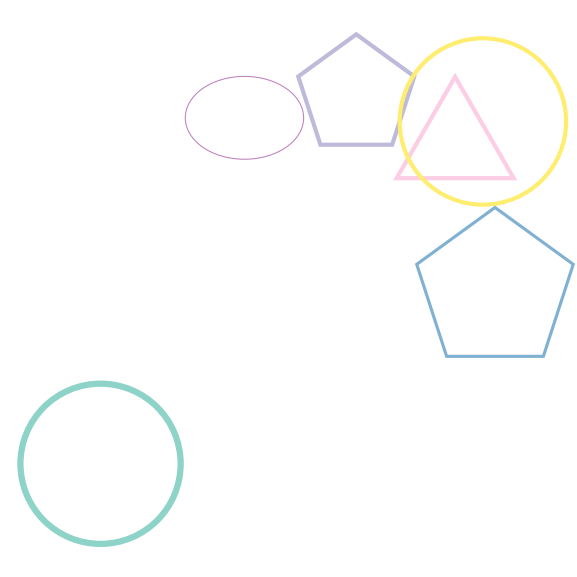[{"shape": "circle", "thickness": 3, "radius": 0.69, "center": [0.174, 0.196]}, {"shape": "pentagon", "thickness": 2, "radius": 0.53, "center": [0.617, 0.834]}, {"shape": "pentagon", "thickness": 1.5, "radius": 0.71, "center": [0.857, 0.497]}, {"shape": "triangle", "thickness": 2, "radius": 0.58, "center": [0.788, 0.749]}, {"shape": "oval", "thickness": 0.5, "radius": 0.51, "center": [0.423, 0.795]}, {"shape": "circle", "thickness": 2, "radius": 0.72, "center": [0.836, 0.789]}]